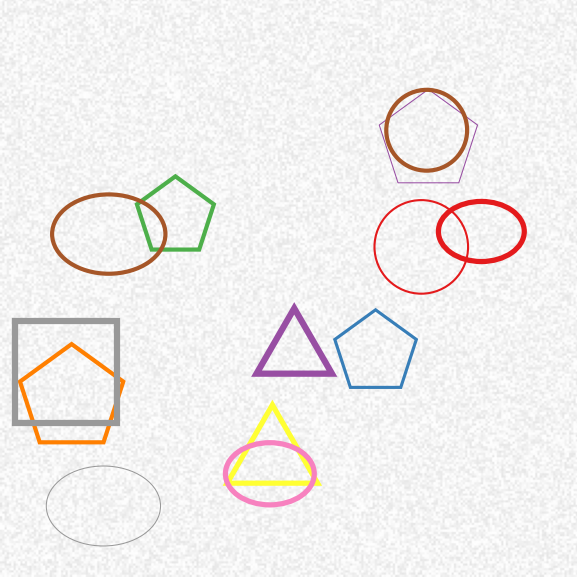[{"shape": "oval", "thickness": 2.5, "radius": 0.37, "center": [0.833, 0.598]}, {"shape": "circle", "thickness": 1, "radius": 0.41, "center": [0.729, 0.572]}, {"shape": "pentagon", "thickness": 1.5, "radius": 0.37, "center": [0.65, 0.388]}, {"shape": "pentagon", "thickness": 2, "radius": 0.35, "center": [0.304, 0.624]}, {"shape": "triangle", "thickness": 3, "radius": 0.38, "center": [0.51, 0.39]}, {"shape": "pentagon", "thickness": 0.5, "radius": 0.45, "center": [0.742, 0.755]}, {"shape": "pentagon", "thickness": 2, "radius": 0.47, "center": [0.124, 0.309]}, {"shape": "triangle", "thickness": 2.5, "radius": 0.45, "center": [0.472, 0.208]}, {"shape": "oval", "thickness": 2, "radius": 0.49, "center": [0.188, 0.594]}, {"shape": "circle", "thickness": 2, "radius": 0.35, "center": [0.739, 0.774]}, {"shape": "oval", "thickness": 2.5, "radius": 0.38, "center": [0.467, 0.179]}, {"shape": "oval", "thickness": 0.5, "radius": 0.49, "center": [0.179, 0.123]}, {"shape": "square", "thickness": 3, "radius": 0.44, "center": [0.114, 0.355]}]